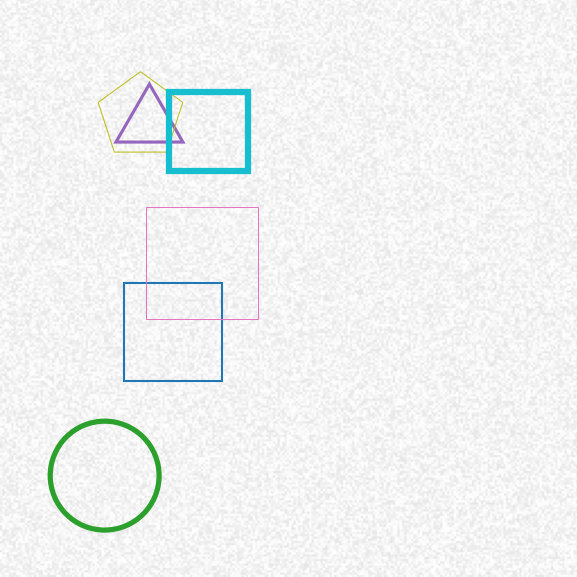[{"shape": "square", "thickness": 1, "radius": 0.43, "center": [0.3, 0.424]}, {"shape": "circle", "thickness": 2.5, "radius": 0.47, "center": [0.181, 0.176]}, {"shape": "triangle", "thickness": 1.5, "radius": 0.33, "center": [0.259, 0.787]}, {"shape": "square", "thickness": 0.5, "radius": 0.48, "center": [0.35, 0.543]}, {"shape": "pentagon", "thickness": 0.5, "radius": 0.38, "center": [0.243, 0.798]}, {"shape": "square", "thickness": 3, "radius": 0.34, "center": [0.362, 0.771]}]